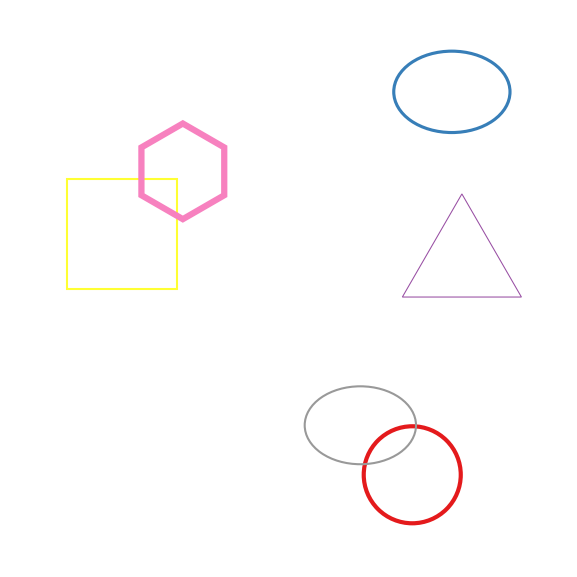[{"shape": "circle", "thickness": 2, "radius": 0.42, "center": [0.714, 0.177]}, {"shape": "oval", "thickness": 1.5, "radius": 0.5, "center": [0.782, 0.84]}, {"shape": "triangle", "thickness": 0.5, "radius": 0.6, "center": [0.8, 0.544]}, {"shape": "square", "thickness": 1, "radius": 0.48, "center": [0.212, 0.594]}, {"shape": "hexagon", "thickness": 3, "radius": 0.41, "center": [0.317, 0.702]}, {"shape": "oval", "thickness": 1, "radius": 0.48, "center": [0.624, 0.263]}]